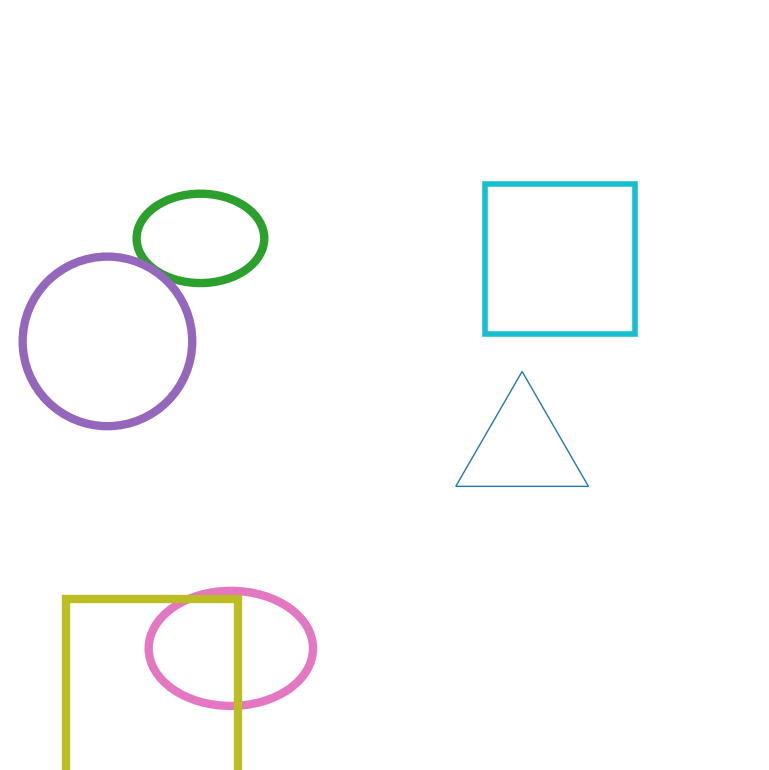[{"shape": "triangle", "thickness": 0.5, "radius": 0.5, "center": [0.678, 0.418]}, {"shape": "oval", "thickness": 3, "radius": 0.41, "center": [0.26, 0.69]}, {"shape": "circle", "thickness": 3, "radius": 0.55, "center": [0.14, 0.557]}, {"shape": "oval", "thickness": 3, "radius": 0.53, "center": [0.3, 0.158]}, {"shape": "square", "thickness": 3, "radius": 0.56, "center": [0.197, 0.11]}, {"shape": "square", "thickness": 2, "radius": 0.49, "center": [0.727, 0.663]}]